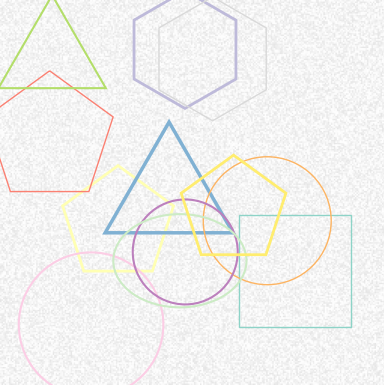[{"shape": "square", "thickness": 1, "radius": 0.73, "center": [0.767, 0.296]}, {"shape": "pentagon", "thickness": 2, "radius": 0.76, "center": [0.307, 0.418]}, {"shape": "hexagon", "thickness": 2, "radius": 0.76, "center": [0.48, 0.871]}, {"shape": "pentagon", "thickness": 1, "radius": 0.87, "center": [0.129, 0.643]}, {"shape": "triangle", "thickness": 2.5, "radius": 0.96, "center": [0.439, 0.491]}, {"shape": "circle", "thickness": 1, "radius": 0.83, "center": [0.694, 0.427]}, {"shape": "triangle", "thickness": 1.5, "radius": 0.81, "center": [0.135, 0.852]}, {"shape": "circle", "thickness": 1.5, "radius": 0.94, "center": [0.237, 0.157]}, {"shape": "hexagon", "thickness": 1, "radius": 0.8, "center": [0.552, 0.847]}, {"shape": "circle", "thickness": 1.5, "radius": 0.68, "center": [0.481, 0.346]}, {"shape": "oval", "thickness": 1.5, "radius": 0.86, "center": [0.467, 0.323]}, {"shape": "pentagon", "thickness": 2, "radius": 0.71, "center": [0.607, 0.454]}]